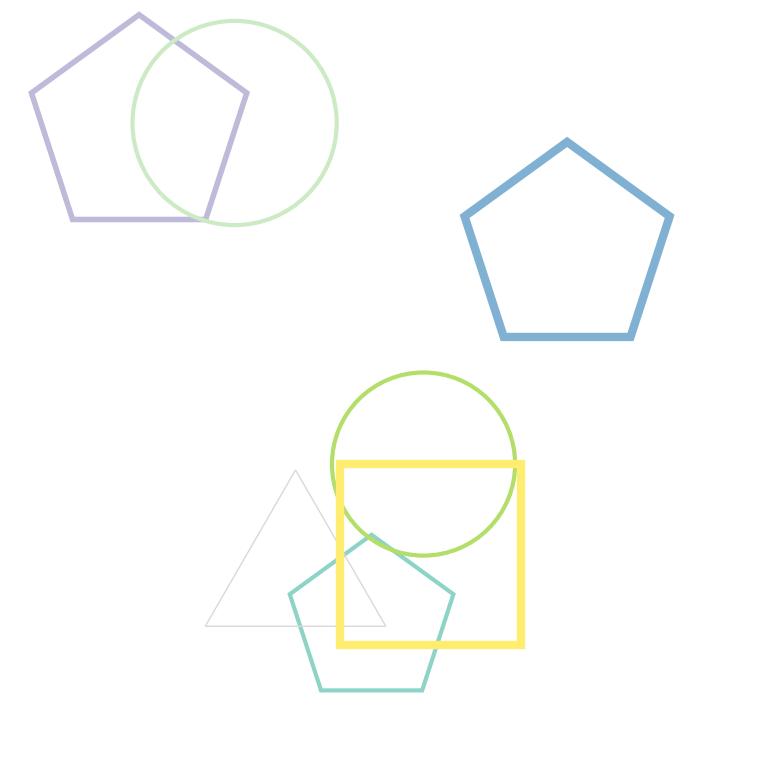[{"shape": "pentagon", "thickness": 1.5, "radius": 0.56, "center": [0.483, 0.194]}, {"shape": "pentagon", "thickness": 2, "radius": 0.74, "center": [0.181, 0.834]}, {"shape": "pentagon", "thickness": 3, "radius": 0.7, "center": [0.737, 0.676]}, {"shape": "circle", "thickness": 1.5, "radius": 0.59, "center": [0.55, 0.397]}, {"shape": "triangle", "thickness": 0.5, "radius": 0.68, "center": [0.384, 0.254]}, {"shape": "circle", "thickness": 1.5, "radius": 0.66, "center": [0.305, 0.84]}, {"shape": "square", "thickness": 3, "radius": 0.59, "center": [0.559, 0.28]}]